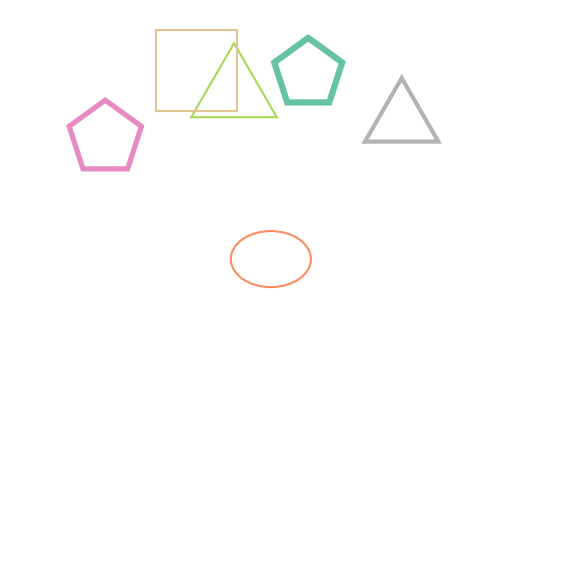[{"shape": "pentagon", "thickness": 3, "radius": 0.31, "center": [0.534, 0.872]}, {"shape": "oval", "thickness": 1, "radius": 0.35, "center": [0.469, 0.55]}, {"shape": "pentagon", "thickness": 2.5, "radius": 0.33, "center": [0.182, 0.76]}, {"shape": "triangle", "thickness": 1, "radius": 0.43, "center": [0.405, 0.839]}, {"shape": "square", "thickness": 1, "radius": 0.35, "center": [0.34, 0.877]}, {"shape": "triangle", "thickness": 2, "radius": 0.37, "center": [0.696, 0.791]}]